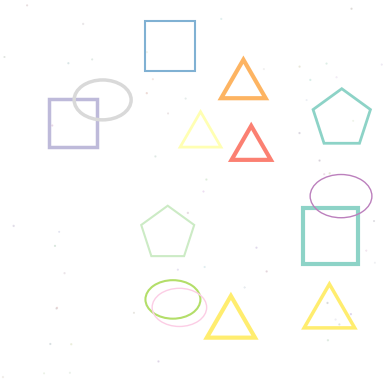[{"shape": "pentagon", "thickness": 2, "radius": 0.39, "center": [0.888, 0.691]}, {"shape": "square", "thickness": 3, "radius": 0.36, "center": [0.858, 0.386]}, {"shape": "triangle", "thickness": 2, "radius": 0.31, "center": [0.521, 0.649]}, {"shape": "square", "thickness": 2.5, "radius": 0.31, "center": [0.189, 0.68]}, {"shape": "triangle", "thickness": 3, "radius": 0.29, "center": [0.652, 0.614]}, {"shape": "square", "thickness": 1.5, "radius": 0.32, "center": [0.442, 0.881]}, {"shape": "triangle", "thickness": 3, "radius": 0.33, "center": [0.632, 0.778]}, {"shape": "oval", "thickness": 1.5, "radius": 0.36, "center": [0.449, 0.222]}, {"shape": "oval", "thickness": 1, "radius": 0.35, "center": [0.466, 0.202]}, {"shape": "oval", "thickness": 2.5, "radius": 0.37, "center": [0.267, 0.741]}, {"shape": "oval", "thickness": 1, "radius": 0.4, "center": [0.886, 0.491]}, {"shape": "pentagon", "thickness": 1.5, "radius": 0.36, "center": [0.436, 0.393]}, {"shape": "triangle", "thickness": 2.5, "radius": 0.38, "center": [0.856, 0.186]}, {"shape": "triangle", "thickness": 3, "radius": 0.36, "center": [0.6, 0.159]}]